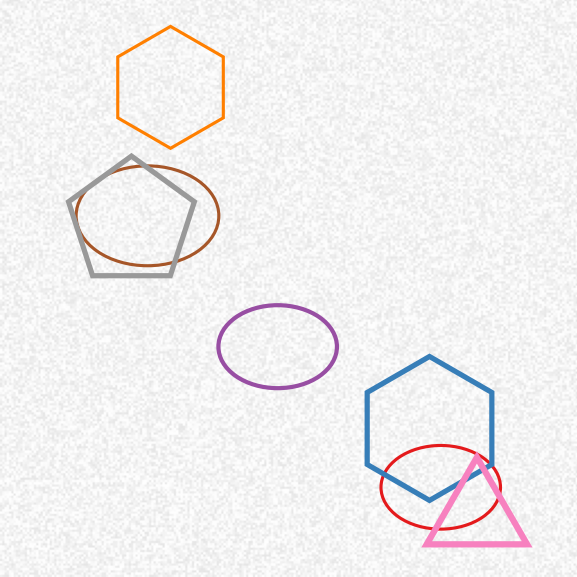[{"shape": "oval", "thickness": 1.5, "radius": 0.52, "center": [0.763, 0.155]}, {"shape": "hexagon", "thickness": 2.5, "radius": 0.62, "center": [0.744, 0.257]}, {"shape": "oval", "thickness": 2, "radius": 0.51, "center": [0.481, 0.399]}, {"shape": "hexagon", "thickness": 1.5, "radius": 0.53, "center": [0.295, 0.848]}, {"shape": "oval", "thickness": 1.5, "radius": 0.62, "center": [0.255, 0.625]}, {"shape": "triangle", "thickness": 3, "radius": 0.5, "center": [0.826, 0.107]}, {"shape": "pentagon", "thickness": 2.5, "radius": 0.57, "center": [0.228, 0.614]}]